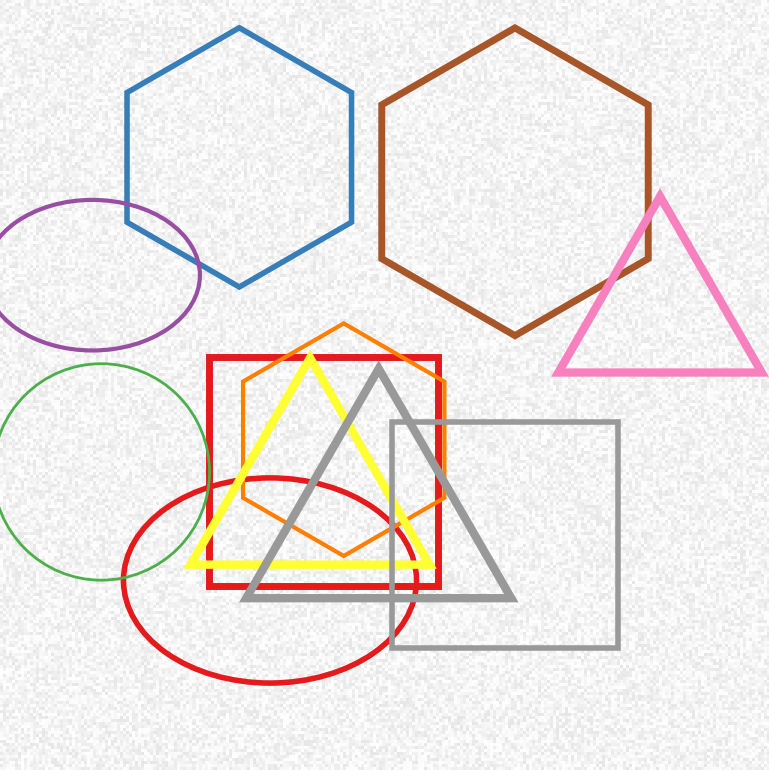[{"shape": "square", "thickness": 2.5, "radius": 0.74, "center": [0.42, 0.388]}, {"shape": "oval", "thickness": 2, "radius": 0.95, "center": [0.351, 0.246]}, {"shape": "hexagon", "thickness": 2, "radius": 0.84, "center": [0.311, 0.796]}, {"shape": "circle", "thickness": 1, "radius": 0.7, "center": [0.132, 0.387]}, {"shape": "oval", "thickness": 1.5, "radius": 0.7, "center": [0.12, 0.643]}, {"shape": "hexagon", "thickness": 1.5, "radius": 0.76, "center": [0.446, 0.429]}, {"shape": "triangle", "thickness": 3, "radius": 0.9, "center": [0.403, 0.356]}, {"shape": "hexagon", "thickness": 2.5, "radius": 1.0, "center": [0.669, 0.764]}, {"shape": "triangle", "thickness": 3, "radius": 0.76, "center": [0.857, 0.592]}, {"shape": "triangle", "thickness": 3, "radius": 0.99, "center": [0.492, 0.323]}, {"shape": "square", "thickness": 2, "radius": 0.73, "center": [0.656, 0.305]}]